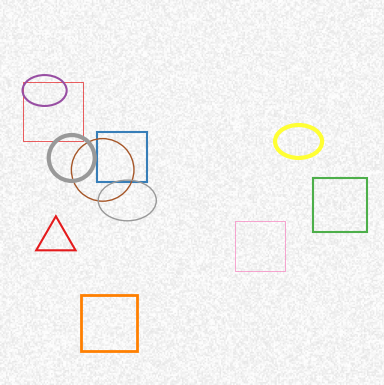[{"shape": "triangle", "thickness": 1.5, "radius": 0.29, "center": [0.145, 0.379]}, {"shape": "square", "thickness": 0.5, "radius": 0.39, "center": [0.138, 0.71]}, {"shape": "square", "thickness": 1.5, "radius": 0.33, "center": [0.317, 0.592]}, {"shape": "square", "thickness": 1.5, "radius": 0.35, "center": [0.883, 0.467]}, {"shape": "oval", "thickness": 1.5, "radius": 0.29, "center": [0.116, 0.765]}, {"shape": "square", "thickness": 2, "radius": 0.36, "center": [0.284, 0.16]}, {"shape": "oval", "thickness": 3, "radius": 0.31, "center": [0.776, 0.633]}, {"shape": "circle", "thickness": 1, "radius": 0.41, "center": [0.267, 0.559]}, {"shape": "square", "thickness": 0.5, "radius": 0.32, "center": [0.676, 0.361]}, {"shape": "oval", "thickness": 1, "radius": 0.38, "center": [0.331, 0.479]}, {"shape": "circle", "thickness": 3, "radius": 0.3, "center": [0.186, 0.59]}]